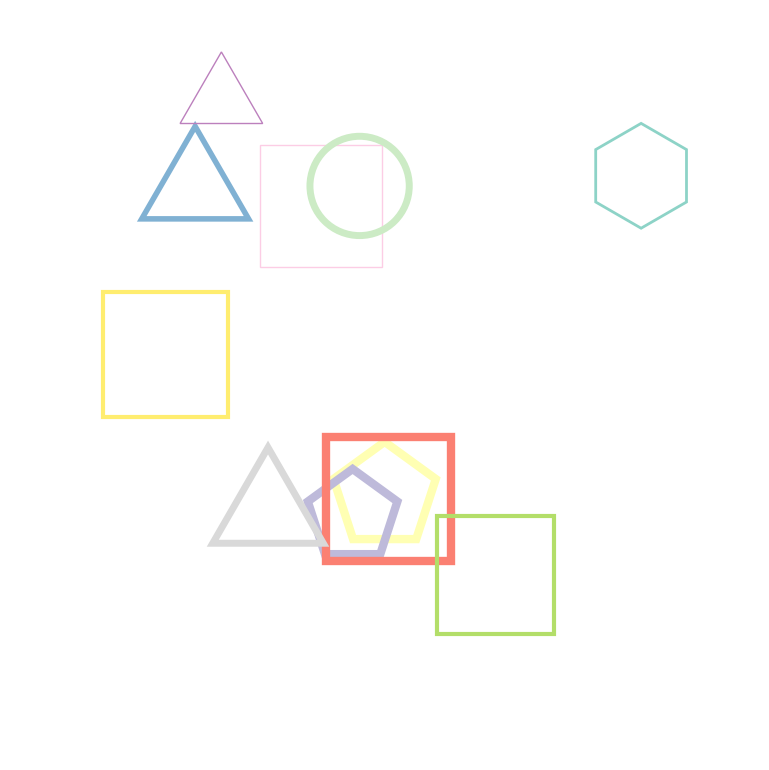[{"shape": "hexagon", "thickness": 1, "radius": 0.34, "center": [0.833, 0.772]}, {"shape": "pentagon", "thickness": 3, "radius": 0.35, "center": [0.5, 0.356]}, {"shape": "pentagon", "thickness": 3, "radius": 0.31, "center": [0.458, 0.33]}, {"shape": "square", "thickness": 3, "radius": 0.4, "center": [0.505, 0.352]}, {"shape": "triangle", "thickness": 2, "radius": 0.4, "center": [0.253, 0.756]}, {"shape": "square", "thickness": 1.5, "radius": 0.38, "center": [0.644, 0.253]}, {"shape": "square", "thickness": 0.5, "radius": 0.39, "center": [0.417, 0.732]}, {"shape": "triangle", "thickness": 2.5, "radius": 0.41, "center": [0.348, 0.336]}, {"shape": "triangle", "thickness": 0.5, "radius": 0.31, "center": [0.288, 0.871]}, {"shape": "circle", "thickness": 2.5, "radius": 0.32, "center": [0.467, 0.759]}, {"shape": "square", "thickness": 1.5, "radius": 0.41, "center": [0.215, 0.54]}]